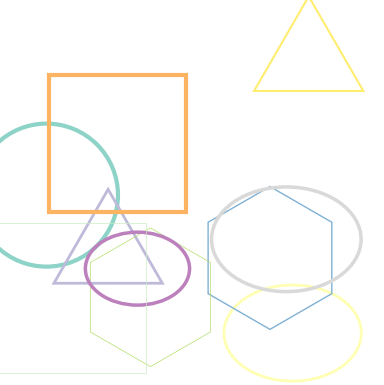[{"shape": "circle", "thickness": 3, "radius": 0.93, "center": [0.121, 0.493]}, {"shape": "oval", "thickness": 2, "radius": 0.89, "center": [0.76, 0.135]}, {"shape": "triangle", "thickness": 2, "radius": 0.81, "center": [0.281, 0.346]}, {"shape": "hexagon", "thickness": 1, "radius": 0.93, "center": [0.701, 0.33]}, {"shape": "square", "thickness": 3, "radius": 0.89, "center": [0.305, 0.627]}, {"shape": "hexagon", "thickness": 0.5, "radius": 0.9, "center": [0.391, 0.228]}, {"shape": "oval", "thickness": 2.5, "radius": 0.97, "center": [0.744, 0.379]}, {"shape": "oval", "thickness": 2.5, "radius": 0.68, "center": [0.357, 0.302]}, {"shape": "square", "thickness": 0.5, "radius": 0.98, "center": [0.185, 0.226]}, {"shape": "triangle", "thickness": 1.5, "radius": 0.82, "center": [0.802, 0.846]}]